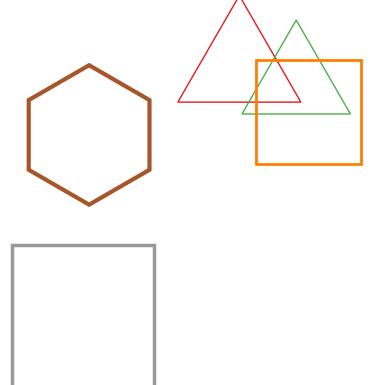[{"shape": "triangle", "thickness": 1, "radius": 0.92, "center": [0.622, 0.827]}, {"shape": "triangle", "thickness": 1, "radius": 0.81, "center": [0.769, 0.785]}, {"shape": "square", "thickness": 2, "radius": 0.68, "center": [0.802, 0.709]}, {"shape": "hexagon", "thickness": 3, "radius": 0.91, "center": [0.231, 0.65]}, {"shape": "square", "thickness": 2.5, "radius": 0.92, "center": [0.215, 0.18]}]